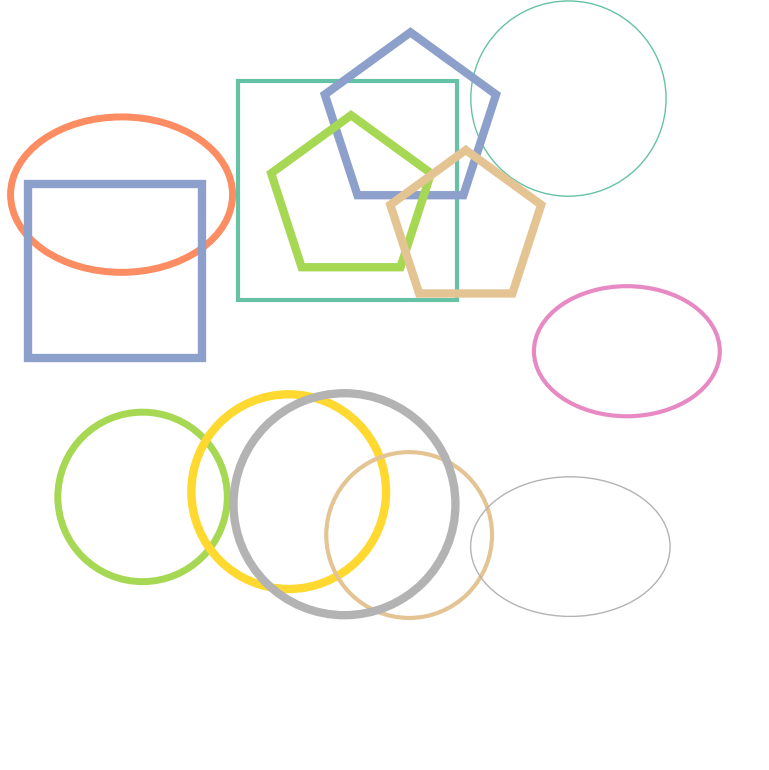[{"shape": "circle", "thickness": 0.5, "radius": 0.63, "center": [0.738, 0.872]}, {"shape": "square", "thickness": 1.5, "radius": 0.71, "center": [0.452, 0.752]}, {"shape": "oval", "thickness": 2.5, "radius": 0.72, "center": [0.158, 0.747]}, {"shape": "square", "thickness": 3, "radius": 0.57, "center": [0.15, 0.648]}, {"shape": "pentagon", "thickness": 3, "radius": 0.58, "center": [0.533, 0.841]}, {"shape": "oval", "thickness": 1.5, "radius": 0.6, "center": [0.814, 0.544]}, {"shape": "pentagon", "thickness": 3, "radius": 0.55, "center": [0.456, 0.741]}, {"shape": "circle", "thickness": 2.5, "radius": 0.55, "center": [0.185, 0.355]}, {"shape": "circle", "thickness": 3, "radius": 0.63, "center": [0.375, 0.362]}, {"shape": "circle", "thickness": 1.5, "radius": 0.54, "center": [0.531, 0.305]}, {"shape": "pentagon", "thickness": 3, "radius": 0.52, "center": [0.605, 0.702]}, {"shape": "circle", "thickness": 3, "radius": 0.72, "center": [0.447, 0.345]}, {"shape": "oval", "thickness": 0.5, "radius": 0.65, "center": [0.741, 0.29]}]